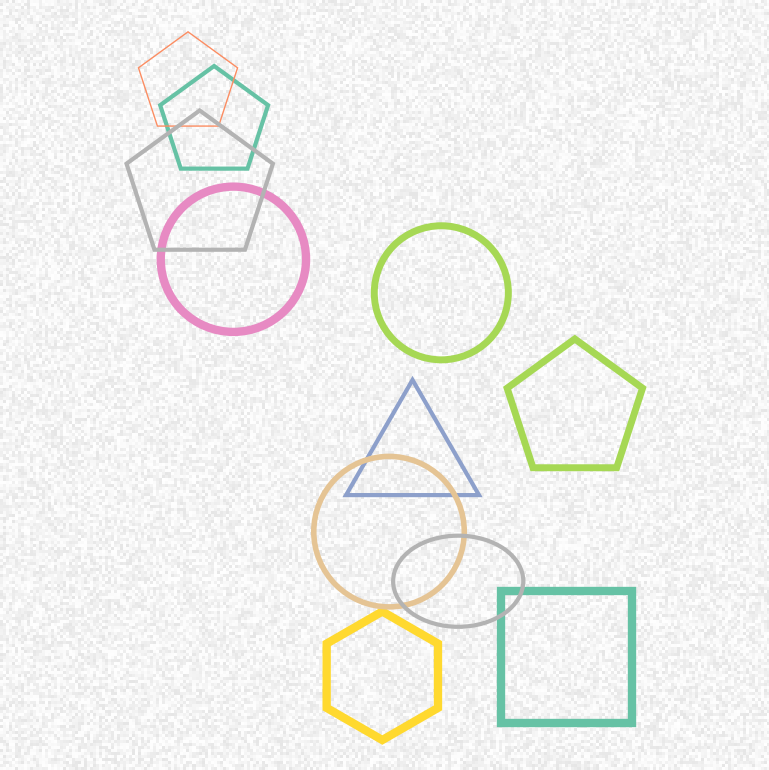[{"shape": "pentagon", "thickness": 1.5, "radius": 0.37, "center": [0.278, 0.841]}, {"shape": "square", "thickness": 3, "radius": 0.43, "center": [0.736, 0.147]}, {"shape": "pentagon", "thickness": 0.5, "radius": 0.34, "center": [0.244, 0.891]}, {"shape": "triangle", "thickness": 1.5, "radius": 0.5, "center": [0.536, 0.407]}, {"shape": "circle", "thickness": 3, "radius": 0.47, "center": [0.303, 0.663]}, {"shape": "circle", "thickness": 2.5, "radius": 0.44, "center": [0.573, 0.62]}, {"shape": "pentagon", "thickness": 2.5, "radius": 0.46, "center": [0.747, 0.467]}, {"shape": "hexagon", "thickness": 3, "radius": 0.42, "center": [0.497, 0.122]}, {"shape": "circle", "thickness": 2, "radius": 0.49, "center": [0.505, 0.31]}, {"shape": "pentagon", "thickness": 1.5, "radius": 0.5, "center": [0.259, 0.757]}, {"shape": "oval", "thickness": 1.5, "radius": 0.42, "center": [0.595, 0.245]}]